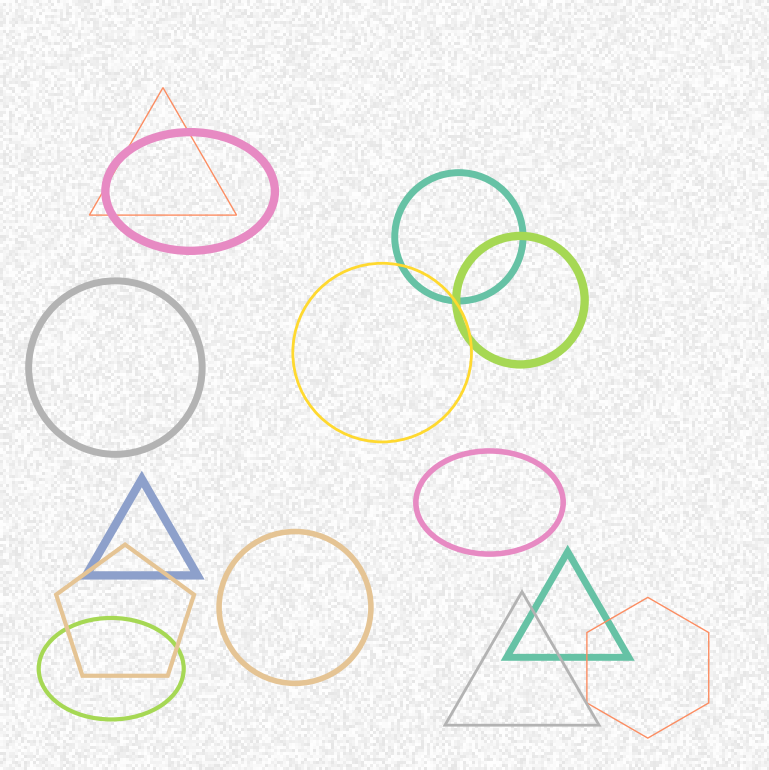[{"shape": "triangle", "thickness": 2.5, "radius": 0.46, "center": [0.737, 0.192]}, {"shape": "circle", "thickness": 2.5, "radius": 0.42, "center": [0.596, 0.692]}, {"shape": "hexagon", "thickness": 0.5, "radius": 0.46, "center": [0.841, 0.133]}, {"shape": "triangle", "thickness": 0.5, "radius": 0.55, "center": [0.212, 0.776]}, {"shape": "triangle", "thickness": 3, "radius": 0.42, "center": [0.184, 0.294]}, {"shape": "oval", "thickness": 2, "radius": 0.48, "center": [0.636, 0.347]}, {"shape": "oval", "thickness": 3, "radius": 0.55, "center": [0.247, 0.751]}, {"shape": "oval", "thickness": 1.5, "radius": 0.47, "center": [0.144, 0.132]}, {"shape": "circle", "thickness": 3, "radius": 0.42, "center": [0.676, 0.61]}, {"shape": "circle", "thickness": 1, "radius": 0.58, "center": [0.496, 0.542]}, {"shape": "circle", "thickness": 2, "radius": 0.49, "center": [0.383, 0.211]}, {"shape": "pentagon", "thickness": 1.5, "radius": 0.47, "center": [0.162, 0.199]}, {"shape": "triangle", "thickness": 1, "radius": 0.58, "center": [0.678, 0.116]}, {"shape": "circle", "thickness": 2.5, "radius": 0.56, "center": [0.15, 0.523]}]